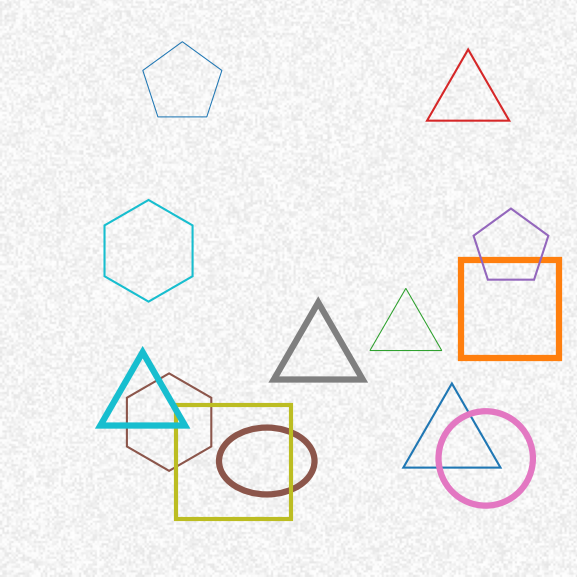[{"shape": "triangle", "thickness": 1, "radius": 0.49, "center": [0.783, 0.238]}, {"shape": "pentagon", "thickness": 0.5, "radius": 0.36, "center": [0.316, 0.855]}, {"shape": "square", "thickness": 3, "radius": 0.42, "center": [0.882, 0.464]}, {"shape": "triangle", "thickness": 0.5, "radius": 0.36, "center": [0.703, 0.428]}, {"shape": "triangle", "thickness": 1, "radius": 0.41, "center": [0.811, 0.831]}, {"shape": "pentagon", "thickness": 1, "radius": 0.34, "center": [0.885, 0.57]}, {"shape": "hexagon", "thickness": 1, "radius": 0.42, "center": [0.293, 0.268]}, {"shape": "oval", "thickness": 3, "radius": 0.41, "center": [0.462, 0.201]}, {"shape": "circle", "thickness": 3, "radius": 0.41, "center": [0.841, 0.205]}, {"shape": "triangle", "thickness": 3, "radius": 0.44, "center": [0.551, 0.386]}, {"shape": "square", "thickness": 2, "radius": 0.5, "center": [0.404, 0.199]}, {"shape": "hexagon", "thickness": 1, "radius": 0.44, "center": [0.257, 0.565]}, {"shape": "triangle", "thickness": 3, "radius": 0.42, "center": [0.247, 0.305]}]